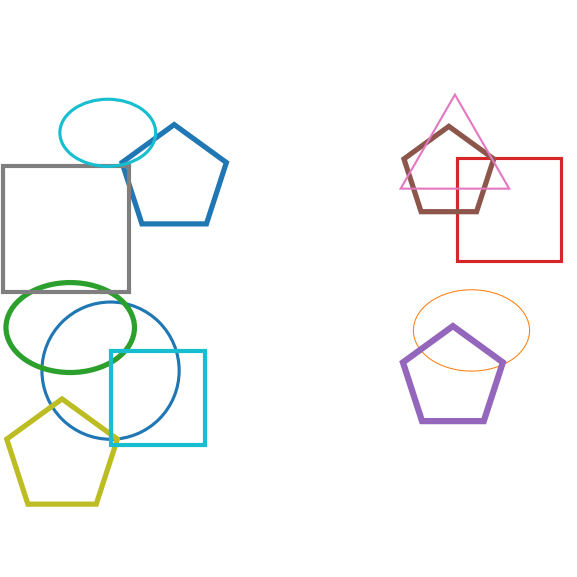[{"shape": "pentagon", "thickness": 2.5, "radius": 0.48, "center": [0.302, 0.688]}, {"shape": "circle", "thickness": 1.5, "radius": 0.59, "center": [0.191, 0.357]}, {"shape": "oval", "thickness": 0.5, "radius": 0.5, "center": [0.816, 0.427]}, {"shape": "oval", "thickness": 2.5, "radius": 0.56, "center": [0.122, 0.432]}, {"shape": "square", "thickness": 1.5, "radius": 0.45, "center": [0.881, 0.637]}, {"shape": "pentagon", "thickness": 3, "radius": 0.45, "center": [0.784, 0.344]}, {"shape": "pentagon", "thickness": 2.5, "radius": 0.41, "center": [0.777, 0.699]}, {"shape": "triangle", "thickness": 1, "radius": 0.54, "center": [0.788, 0.727]}, {"shape": "square", "thickness": 2, "radius": 0.55, "center": [0.115, 0.603]}, {"shape": "pentagon", "thickness": 2.5, "radius": 0.5, "center": [0.107, 0.208]}, {"shape": "oval", "thickness": 1.5, "radius": 0.41, "center": [0.187, 0.769]}, {"shape": "square", "thickness": 2, "radius": 0.41, "center": [0.273, 0.31]}]